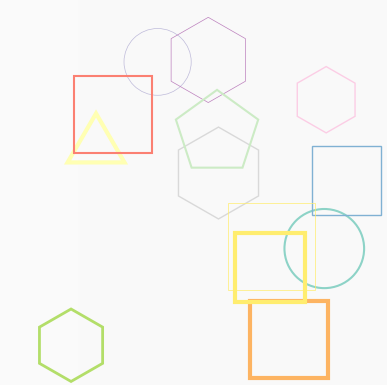[{"shape": "circle", "thickness": 1.5, "radius": 0.51, "center": [0.837, 0.354]}, {"shape": "triangle", "thickness": 3, "radius": 0.42, "center": [0.248, 0.62]}, {"shape": "circle", "thickness": 0.5, "radius": 0.43, "center": [0.407, 0.839]}, {"shape": "square", "thickness": 1.5, "radius": 0.5, "center": [0.291, 0.703]}, {"shape": "square", "thickness": 1, "radius": 0.45, "center": [0.895, 0.531]}, {"shape": "square", "thickness": 3, "radius": 0.5, "center": [0.745, 0.118]}, {"shape": "hexagon", "thickness": 2, "radius": 0.47, "center": [0.183, 0.103]}, {"shape": "hexagon", "thickness": 1, "radius": 0.43, "center": [0.842, 0.741]}, {"shape": "hexagon", "thickness": 1, "radius": 0.6, "center": [0.564, 0.551]}, {"shape": "hexagon", "thickness": 0.5, "radius": 0.55, "center": [0.537, 0.844]}, {"shape": "pentagon", "thickness": 1.5, "radius": 0.56, "center": [0.56, 0.655]}, {"shape": "square", "thickness": 3, "radius": 0.45, "center": [0.697, 0.305]}, {"shape": "square", "thickness": 0.5, "radius": 0.56, "center": [0.701, 0.36]}]